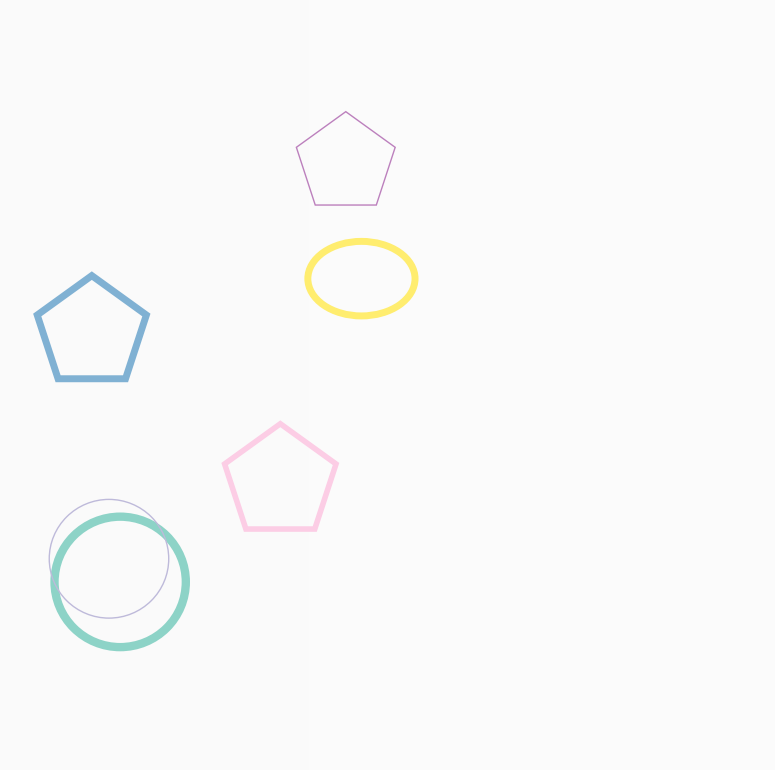[{"shape": "circle", "thickness": 3, "radius": 0.42, "center": [0.155, 0.244]}, {"shape": "circle", "thickness": 0.5, "radius": 0.39, "center": [0.141, 0.274]}, {"shape": "pentagon", "thickness": 2.5, "radius": 0.37, "center": [0.118, 0.568]}, {"shape": "pentagon", "thickness": 2, "radius": 0.38, "center": [0.362, 0.374]}, {"shape": "pentagon", "thickness": 0.5, "radius": 0.34, "center": [0.446, 0.788]}, {"shape": "oval", "thickness": 2.5, "radius": 0.35, "center": [0.466, 0.638]}]